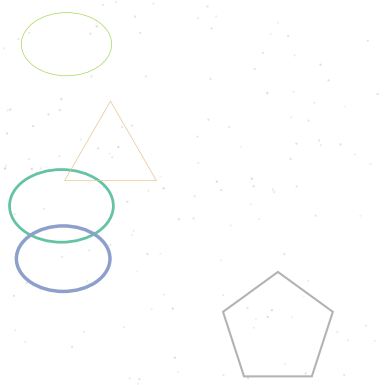[{"shape": "oval", "thickness": 2, "radius": 0.67, "center": [0.16, 0.465]}, {"shape": "oval", "thickness": 2.5, "radius": 0.61, "center": [0.164, 0.328]}, {"shape": "oval", "thickness": 0.5, "radius": 0.59, "center": [0.173, 0.885]}, {"shape": "triangle", "thickness": 0.5, "radius": 0.69, "center": [0.287, 0.6]}, {"shape": "pentagon", "thickness": 1.5, "radius": 0.75, "center": [0.722, 0.144]}]